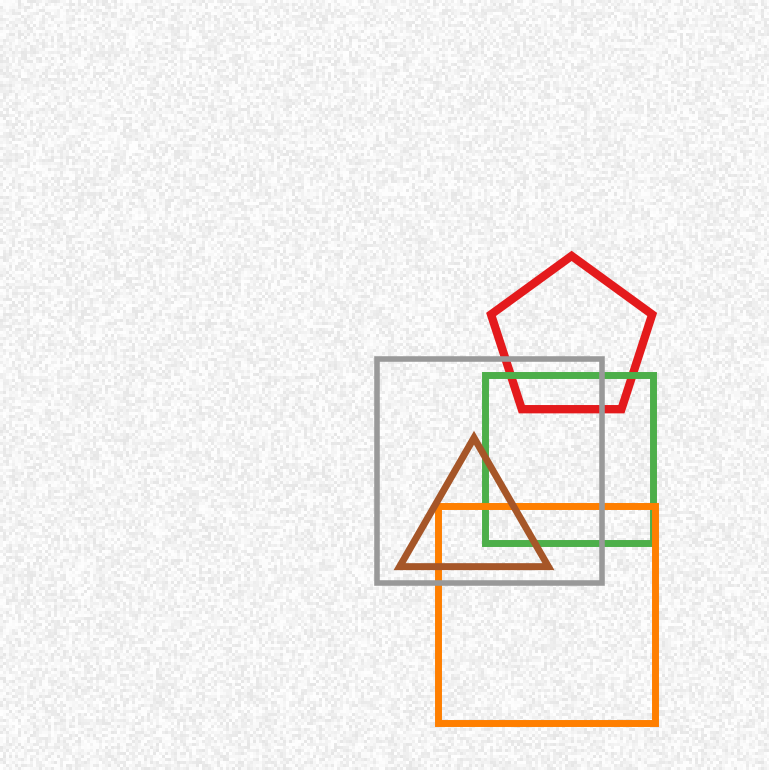[{"shape": "pentagon", "thickness": 3, "radius": 0.55, "center": [0.742, 0.558]}, {"shape": "square", "thickness": 2.5, "radius": 0.55, "center": [0.739, 0.404]}, {"shape": "square", "thickness": 2.5, "radius": 0.7, "center": [0.71, 0.202]}, {"shape": "triangle", "thickness": 2.5, "radius": 0.56, "center": [0.616, 0.32]}, {"shape": "square", "thickness": 2, "radius": 0.73, "center": [0.636, 0.388]}]